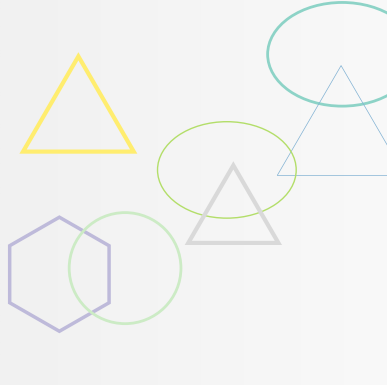[{"shape": "oval", "thickness": 2, "radius": 0.96, "center": [0.883, 0.859]}, {"shape": "hexagon", "thickness": 2.5, "radius": 0.74, "center": [0.153, 0.288]}, {"shape": "triangle", "thickness": 0.5, "radius": 0.95, "center": [0.88, 0.639]}, {"shape": "oval", "thickness": 1, "radius": 0.89, "center": [0.585, 0.559]}, {"shape": "triangle", "thickness": 3, "radius": 0.67, "center": [0.602, 0.436]}, {"shape": "circle", "thickness": 2, "radius": 0.72, "center": [0.323, 0.304]}, {"shape": "triangle", "thickness": 3, "radius": 0.82, "center": [0.202, 0.689]}]